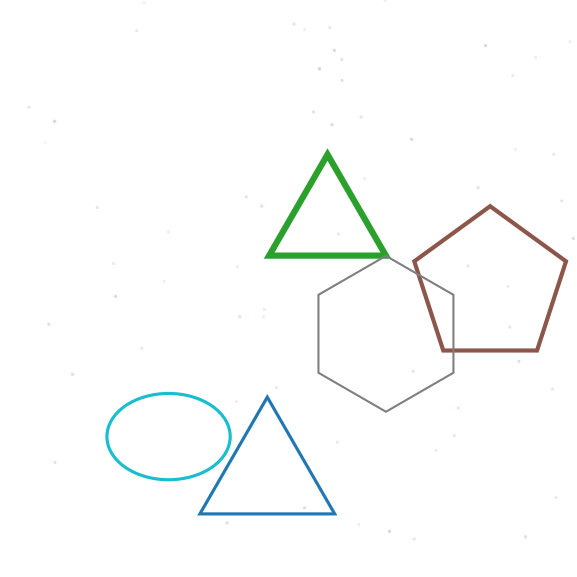[{"shape": "triangle", "thickness": 1.5, "radius": 0.67, "center": [0.463, 0.177]}, {"shape": "triangle", "thickness": 3, "radius": 0.58, "center": [0.567, 0.615]}, {"shape": "pentagon", "thickness": 2, "radius": 0.69, "center": [0.849, 0.504]}, {"shape": "hexagon", "thickness": 1, "radius": 0.67, "center": [0.668, 0.421]}, {"shape": "oval", "thickness": 1.5, "radius": 0.53, "center": [0.292, 0.243]}]